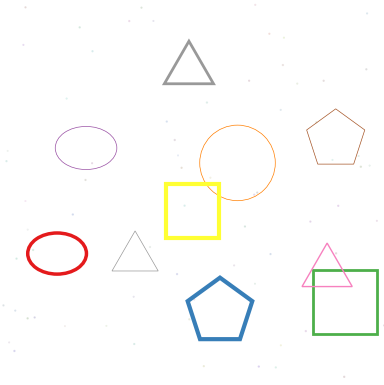[{"shape": "oval", "thickness": 2.5, "radius": 0.38, "center": [0.148, 0.341]}, {"shape": "pentagon", "thickness": 3, "radius": 0.44, "center": [0.571, 0.19]}, {"shape": "square", "thickness": 2, "radius": 0.42, "center": [0.896, 0.216]}, {"shape": "oval", "thickness": 0.5, "radius": 0.4, "center": [0.223, 0.616]}, {"shape": "circle", "thickness": 0.5, "radius": 0.49, "center": [0.617, 0.577]}, {"shape": "square", "thickness": 3, "radius": 0.35, "center": [0.501, 0.452]}, {"shape": "pentagon", "thickness": 0.5, "radius": 0.4, "center": [0.872, 0.638]}, {"shape": "triangle", "thickness": 1, "radius": 0.38, "center": [0.85, 0.293]}, {"shape": "triangle", "thickness": 0.5, "radius": 0.35, "center": [0.351, 0.331]}, {"shape": "triangle", "thickness": 2, "radius": 0.37, "center": [0.491, 0.819]}]